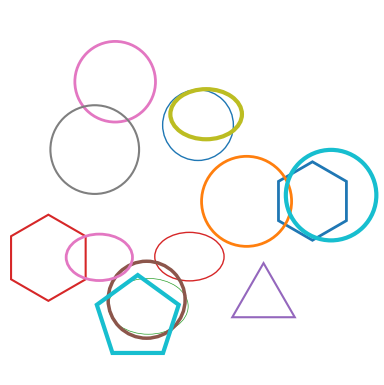[{"shape": "circle", "thickness": 1, "radius": 0.46, "center": [0.514, 0.675]}, {"shape": "hexagon", "thickness": 2, "radius": 0.51, "center": [0.812, 0.478]}, {"shape": "circle", "thickness": 2, "radius": 0.58, "center": [0.64, 0.477]}, {"shape": "oval", "thickness": 0.5, "radius": 0.52, "center": [0.385, 0.204]}, {"shape": "oval", "thickness": 1, "radius": 0.45, "center": [0.492, 0.333]}, {"shape": "hexagon", "thickness": 1.5, "radius": 0.56, "center": [0.126, 0.33]}, {"shape": "triangle", "thickness": 1.5, "radius": 0.47, "center": [0.685, 0.223]}, {"shape": "circle", "thickness": 2.5, "radius": 0.5, "center": [0.381, 0.221]}, {"shape": "circle", "thickness": 2, "radius": 0.52, "center": [0.299, 0.788]}, {"shape": "oval", "thickness": 2, "radius": 0.43, "center": [0.258, 0.332]}, {"shape": "circle", "thickness": 1.5, "radius": 0.58, "center": [0.246, 0.611]}, {"shape": "oval", "thickness": 3, "radius": 0.46, "center": [0.535, 0.703]}, {"shape": "pentagon", "thickness": 3, "radius": 0.56, "center": [0.358, 0.174]}, {"shape": "circle", "thickness": 3, "radius": 0.59, "center": [0.86, 0.493]}]